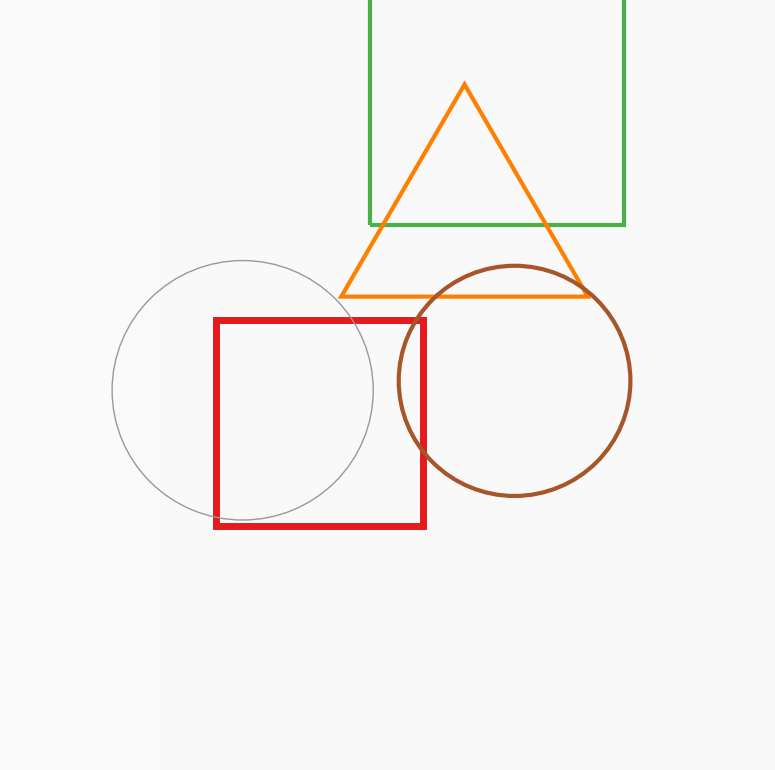[{"shape": "square", "thickness": 2.5, "radius": 0.67, "center": [0.412, 0.451]}, {"shape": "square", "thickness": 1.5, "radius": 0.82, "center": [0.642, 0.872]}, {"shape": "triangle", "thickness": 1.5, "radius": 0.92, "center": [0.599, 0.707]}, {"shape": "circle", "thickness": 1.5, "radius": 0.75, "center": [0.664, 0.505]}, {"shape": "circle", "thickness": 0.5, "radius": 0.84, "center": [0.313, 0.493]}]